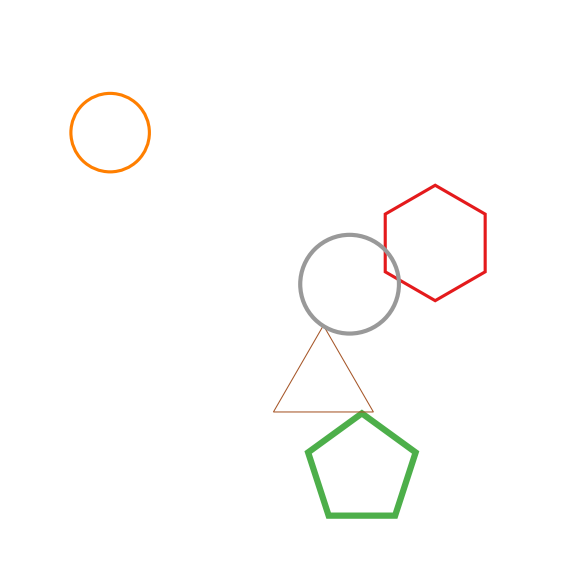[{"shape": "hexagon", "thickness": 1.5, "radius": 0.5, "center": [0.754, 0.578]}, {"shape": "pentagon", "thickness": 3, "radius": 0.49, "center": [0.627, 0.185]}, {"shape": "circle", "thickness": 1.5, "radius": 0.34, "center": [0.191, 0.769]}, {"shape": "triangle", "thickness": 0.5, "radius": 0.5, "center": [0.56, 0.336]}, {"shape": "circle", "thickness": 2, "radius": 0.43, "center": [0.605, 0.507]}]